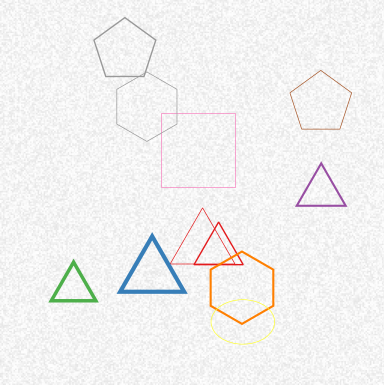[{"shape": "triangle", "thickness": 0.5, "radius": 0.49, "center": [0.526, 0.363]}, {"shape": "triangle", "thickness": 1, "radius": 0.37, "center": [0.568, 0.349]}, {"shape": "triangle", "thickness": 3, "radius": 0.48, "center": [0.395, 0.29]}, {"shape": "triangle", "thickness": 2.5, "radius": 0.33, "center": [0.191, 0.252]}, {"shape": "triangle", "thickness": 1.5, "radius": 0.37, "center": [0.834, 0.502]}, {"shape": "hexagon", "thickness": 1.5, "radius": 0.47, "center": [0.628, 0.253]}, {"shape": "oval", "thickness": 0.5, "radius": 0.41, "center": [0.631, 0.164]}, {"shape": "pentagon", "thickness": 0.5, "radius": 0.42, "center": [0.833, 0.733]}, {"shape": "square", "thickness": 0.5, "radius": 0.48, "center": [0.515, 0.61]}, {"shape": "pentagon", "thickness": 1, "radius": 0.42, "center": [0.324, 0.87]}, {"shape": "hexagon", "thickness": 0.5, "radius": 0.45, "center": [0.382, 0.723]}]